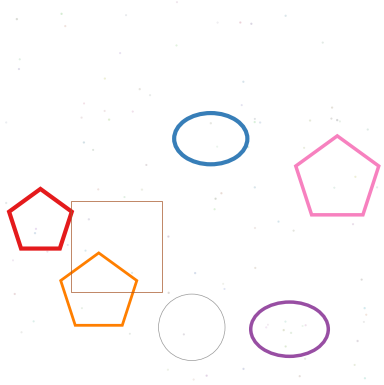[{"shape": "pentagon", "thickness": 3, "radius": 0.43, "center": [0.105, 0.424]}, {"shape": "oval", "thickness": 3, "radius": 0.48, "center": [0.547, 0.64]}, {"shape": "oval", "thickness": 2.5, "radius": 0.5, "center": [0.752, 0.145]}, {"shape": "pentagon", "thickness": 2, "radius": 0.52, "center": [0.256, 0.239]}, {"shape": "square", "thickness": 0.5, "radius": 0.59, "center": [0.302, 0.36]}, {"shape": "pentagon", "thickness": 2.5, "radius": 0.57, "center": [0.876, 0.534]}, {"shape": "circle", "thickness": 0.5, "radius": 0.43, "center": [0.498, 0.15]}]